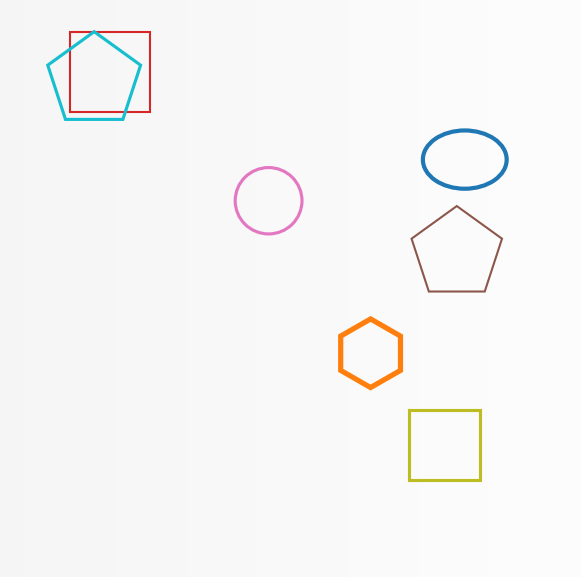[{"shape": "oval", "thickness": 2, "radius": 0.36, "center": [0.8, 0.723]}, {"shape": "hexagon", "thickness": 2.5, "radius": 0.3, "center": [0.638, 0.387]}, {"shape": "square", "thickness": 1, "radius": 0.34, "center": [0.189, 0.875]}, {"shape": "pentagon", "thickness": 1, "radius": 0.41, "center": [0.786, 0.561]}, {"shape": "circle", "thickness": 1.5, "radius": 0.29, "center": [0.462, 0.652]}, {"shape": "square", "thickness": 1.5, "radius": 0.31, "center": [0.764, 0.228]}, {"shape": "pentagon", "thickness": 1.5, "radius": 0.42, "center": [0.162, 0.86]}]